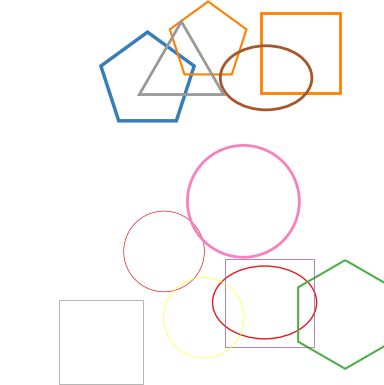[{"shape": "oval", "thickness": 1, "radius": 0.68, "center": [0.687, 0.214]}, {"shape": "circle", "thickness": 0.5, "radius": 0.52, "center": [0.426, 0.347]}, {"shape": "pentagon", "thickness": 2.5, "radius": 0.64, "center": [0.383, 0.789]}, {"shape": "hexagon", "thickness": 1.5, "radius": 0.71, "center": [0.897, 0.183]}, {"shape": "square", "thickness": 0.5, "radius": 0.57, "center": [0.7, 0.214]}, {"shape": "square", "thickness": 2, "radius": 0.52, "center": [0.781, 0.862]}, {"shape": "pentagon", "thickness": 1.5, "radius": 0.52, "center": [0.541, 0.891]}, {"shape": "circle", "thickness": 0.5, "radius": 0.52, "center": [0.529, 0.175]}, {"shape": "oval", "thickness": 2, "radius": 0.59, "center": [0.691, 0.798]}, {"shape": "circle", "thickness": 2, "radius": 0.73, "center": [0.632, 0.477]}, {"shape": "square", "thickness": 0.5, "radius": 0.55, "center": [0.263, 0.112]}, {"shape": "triangle", "thickness": 2, "radius": 0.63, "center": [0.471, 0.818]}]